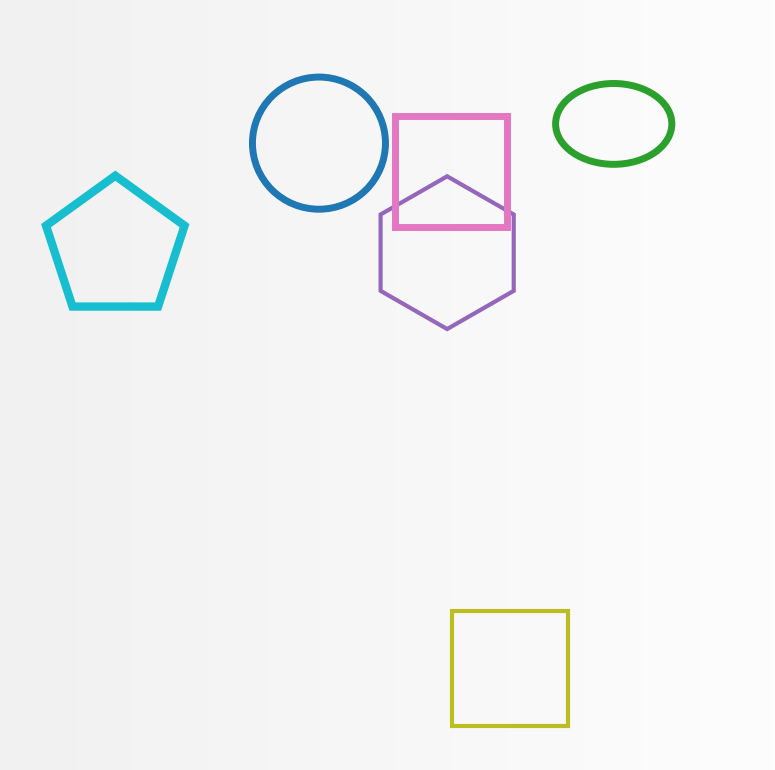[{"shape": "circle", "thickness": 2.5, "radius": 0.43, "center": [0.412, 0.814]}, {"shape": "oval", "thickness": 2.5, "radius": 0.37, "center": [0.792, 0.839]}, {"shape": "hexagon", "thickness": 1.5, "radius": 0.5, "center": [0.577, 0.672]}, {"shape": "square", "thickness": 2.5, "radius": 0.36, "center": [0.583, 0.777]}, {"shape": "square", "thickness": 1.5, "radius": 0.37, "center": [0.658, 0.131]}, {"shape": "pentagon", "thickness": 3, "radius": 0.47, "center": [0.149, 0.678]}]